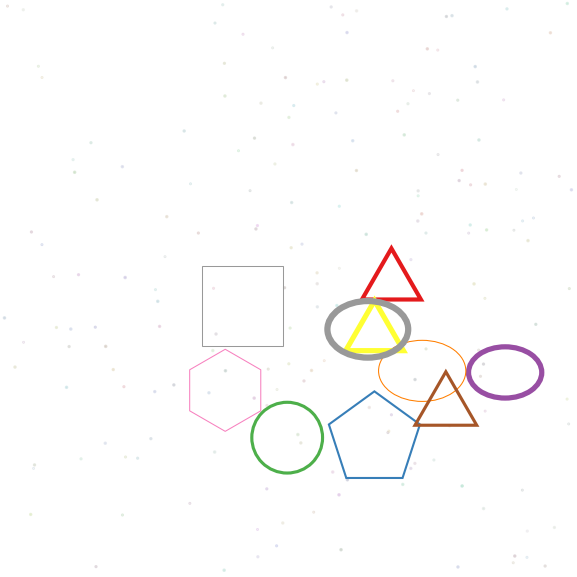[{"shape": "triangle", "thickness": 2, "radius": 0.29, "center": [0.678, 0.51]}, {"shape": "pentagon", "thickness": 1, "radius": 0.41, "center": [0.648, 0.239]}, {"shape": "circle", "thickness": 1.5, "radius": 0.31, "center": [0.497, 0.241]}, {"shape": "oval", "thickness": 2.5, "radius": 0.32, "center": [0.875, 0.354]}, {"shape": "oval", "thickness": 0.5, "radius": 0.38, "center": [0.731, 0.357]}, {"shape": "triangle", "thickness": 2.5, "radius": 0.29, "center": [0.649, 0.421]}, {"shape": "triangle", "thickness": 1.5, "radius": 0.31, "center": [0.772, 0.294]}, {"shape": "hexagon", "thickness": 0.5, "radius": 0.36, "center": [0.39, 0.323]}, {"shape": "square", "thickness": 0.5, "radius": 0.35, "center": [0.42, 0.469]}, {"shape": "oval", "thickness": 3, "radius": 0.35, "center": [0.637, 0.429]}]